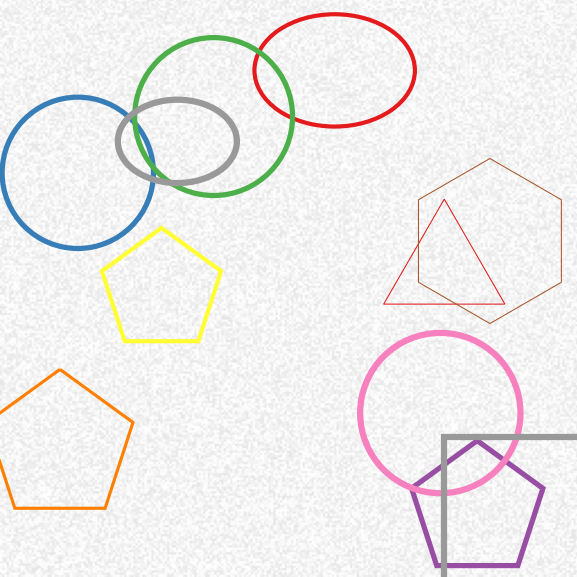[{"shape": "triangle", "thickness": 0.5, "radius": 0.61, "center": [0.769, 0.533]}, {"shape": "oval", "thickness": 2, "radius": 0.69, "center": [0.58, 0.877]}, {"shape": "circle", "thickness": 2.5, "radius": 0.66, "center": [0.135, 0.7]}, {"shape": "circle", "thickness": 2.5, "radius": 0.68, "center": [0.37, 0.797]}, {"shape": "pentagon", "thickness": 2.5, "radius": 0.6, "center": [0.826, 0.117]}, {"shape": "pentagon", "thickness": 1.5, "radius": 0.66, "center": [0.104, 0.227]}, {"shape": "pentagon", "thickness": 2, "radius": 0.54, "center": [0.28, 0.496]}, {"shape": "hexagon", "thickness": 0.5, "radius": 0.71, "center": [0.848, 0.582]}, {"shape": "circle", "thickness": 3, "radius": 0.69, "center": [0.762, 0.284]}, {"shape": "square", "thickness": 3, "radius": 0.63, "center": [0.894, 0.117]}, {"shape": "oval", "thickness": 3, "radius": 0.52, "center": [0.307, 0.754]}]